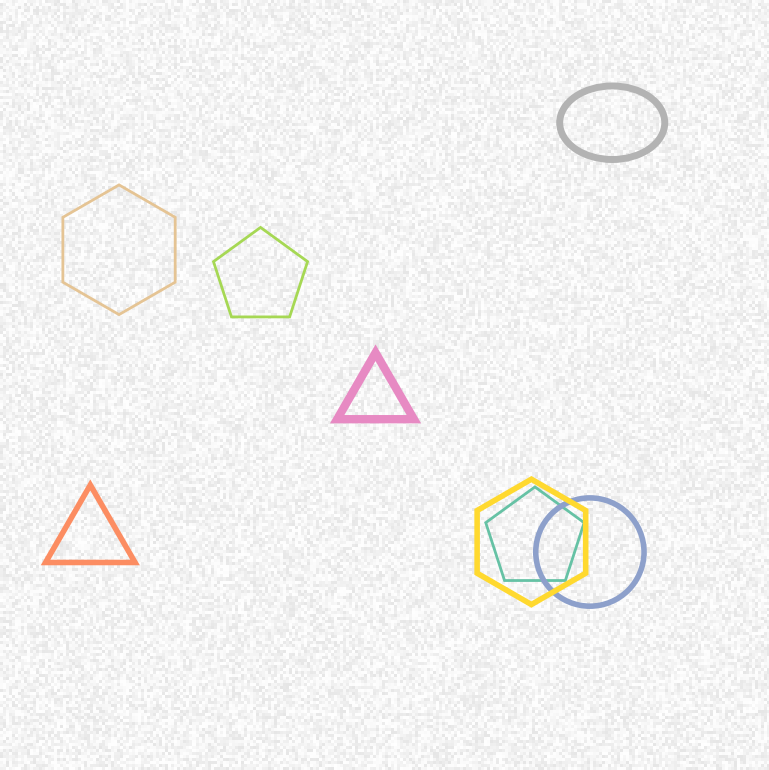[{"shape": "pentagon", "thickness": 1, "radius": 0.34, "center": [0.695, 0.3]}, {"shape": "triangle", "thickness": 2, "radius": 0.34, "center": [0.117, 0.303]}, {"shape": "circle", "thickness": 2, "radius": 0.35, "center": [0.766, 0.283]}, {"shape": "triangle", "thickness": 3, "radius": 0.29, "center": [0.488, 0.484]}, {"shape": "pentagon", "thickness": 1, "radius": 0.32, "center": [0.338, 0.64]}, {"shape": "hexagon", "thickness": 2, "radius": 0.41, "center": [0.69, 0.296]}, {"shape": "hexagon", "thickness": 1, "radius": 0.42, "center": [0.155, 0.676]}, {"shape": "oval", "thickness": 2.5, "radius": 0.34, "center": [0.795, 0.841]}]